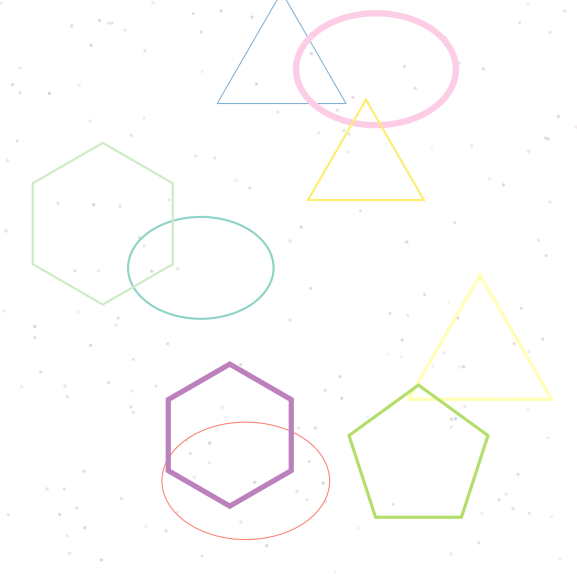[{"shape": "oval", "thickness": 1, "radius": 0.63, "center": [0.348, 0.535]}, {"shape": "triangle", "thickness": 1.5, "radius": 0.72, "center": [0.831, 0.379]}, {"shape": "oval", "thickness": 0.5, "radius": 0.73, "center": [0.426, 0.166]}, {"shape": "triangle", "thickness": 0.5, "radius": 0.64, "center": [0.488, 0.884]}, {"shape": "pentagon", "thickness": 1.5, "radius": 0.63, "center": [0.725, 0.206]}, {"shape": "oval", "thickness": 3, "radius": 0.69, "center": [0.651, 0.879]}, {"shape": "hexagon", "thickness": 2.5, "radius": 0.61, "center": [0.398, 0.246]}, {"shape": "hexagon", "thickness": 1, "radius": 0.7, "center": [0.178, 0.612]}, {"shape": "triangle", "thickness": 1, "radius": 0.58, "center": [0.634, 0.711]}]